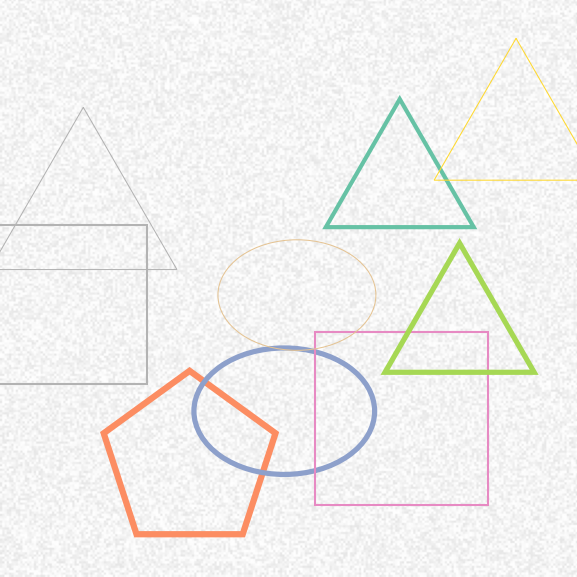[{"shape": "triangle", "thickness": 2, "radius": 0.74, "center": [0.692, 0.68]}, {"shape": "pentagon", "thickness": 3, "radius": 0.78, "center": [0.328, 0.201]}, {"shape": "oval", "thickness": 2.5, "radius": 0.78, "center": [0.492, 0.287]}, {"shape": "square", "thickness": 1, "radius": 0.75, "center": [0.696, 0.274]}, {"shape": "triangle", "thickness": 2.5, "radius": 0.75, "center": [0.796, 0.429]}, {"shape": "triangle", "thickness": 0.5, "radius": 0.82, "center": [0.894, 0.769]}, {"shape": "oval", "thickness": 0.5, "radius": 0.68, "center": [0.514, 0.488]}, {"shape": "square", "thickness": 1, "radius": 0.69, "center": [0.117, 0.472]}, {"shape": "triangle", "thickness": 0.5, "radius": 0.94, "center": [0.144, 0.626]}]